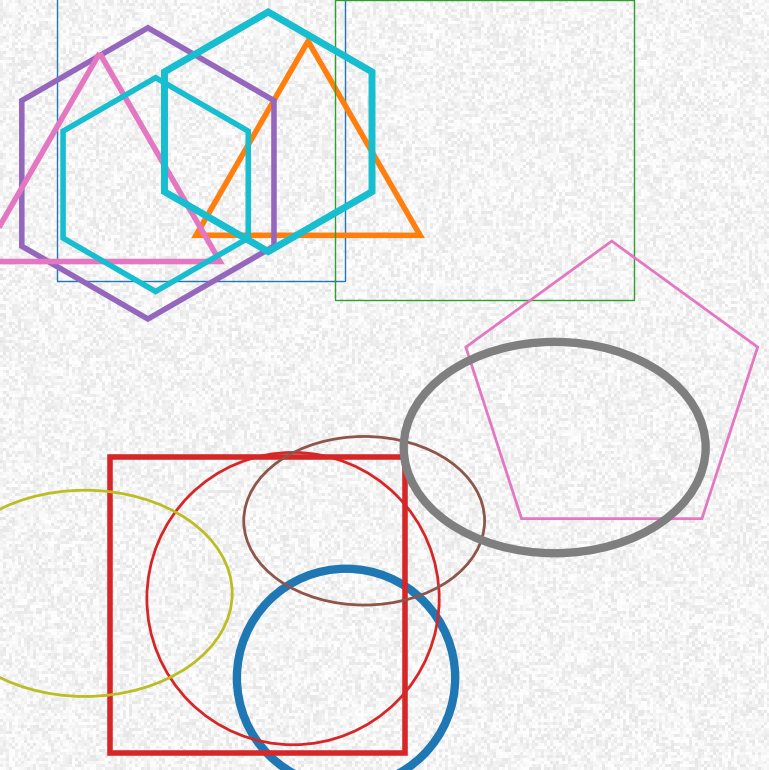[{"shape": "square", "thickness": 0.5, "radius": 0.94, "center": [0.261, 0.823]}, {"shape": "circle", "thickness": 3, "radius": 0.71, "center": [0.449, 0.12]}, {"shape": "triangle", "thickness": 2, "radius": 0.84, "center": [0.4, 0.778]}, {"shape": "square", "thickness": 0.5, "radius": 0.97, "center": [0.629, 0.805]}, {"shape": "circle", "thickness": 1, "radius": 0.95, "center": [0.381, 0.223]}, {"shape": "square", "thickness": 2, "radius": 0.96, "center": [0.335, 0.214]}, {"shape": "hexagon", "thickness": 2, "radius": 0.95, "center": [0.192, 0.775]}, {"shape": "oval", "thickness": 1, "radius": 0.78, "center": [0.473, 0.324]}, {"shape": "triangle", "thickness": 2, "radius": 0.9, "center": [0.129, 0.751]}, {"shape": "pentagon", "thickness": 1, "radius": 1.0, "center": [0.794, 0.488]}, {"shape": "oval", "thickness": 3, "radius": 0.98, "center": [0.72, 0.419]}, {"shape": "oval", "thickness": 1, "radius": 0.96, "center": [0.11, 0.229]}, {"shape": "hexagon", "thickness": 2.5, "radius": 0.78, "center": [0.348, 0.829]}, {"shape": "hexagon", "thickness": 2, "radius": 0.69, "center": [0.202, 0.76]}]